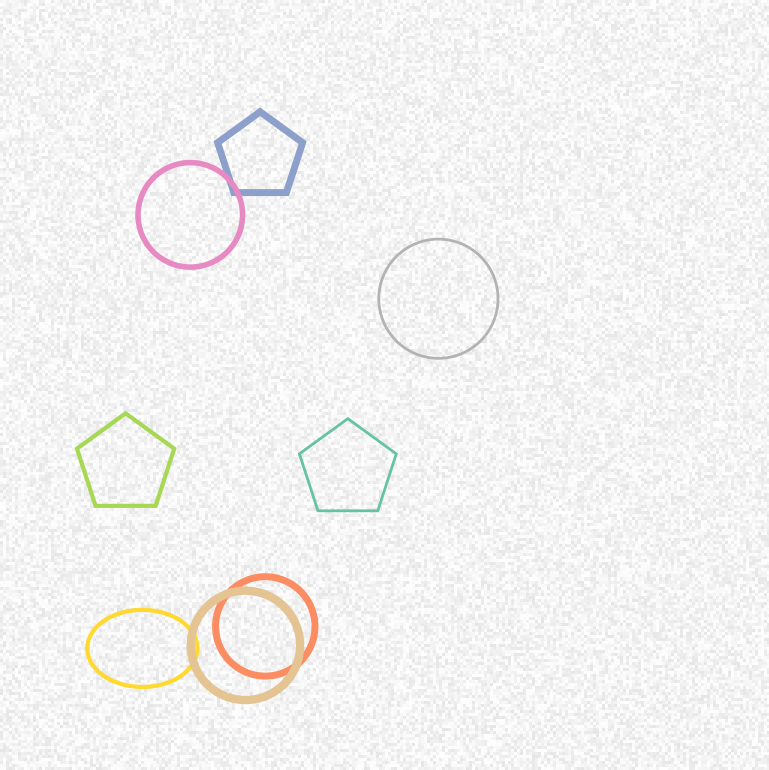[{"shape": "pentagon", "thickness": 1, "radius": 0.33, "center": [0.452, 0.39]}, {"shape": "circle", "thickness": 2.5, "radius": 0.32, "center": [0.344, 0.186]}, {"shape": "pentagon", "thickness": 2.5, "radius": 0.29, "center": [0.338, 0.797]}, {"shape": "circle", "thickness": 2, "radius": 0.34, "center": [0.247, 0.721]}, {"shape": "pentagon", "thickness": 1.5, "radius": 0.33, "center": [0.163, 0.397]}, {"shape": "oval", "thickness": 1.5, "radius": 0.36, "center": [0.185, 0.158]}, {"shape": "circle", "thickness": 3, "radius": 0.36, "center": [0.319, 0.162]}, {"shape": "circle", "thickness": 1, "radius": 0.39, "center": [0.569, 0.612]}]